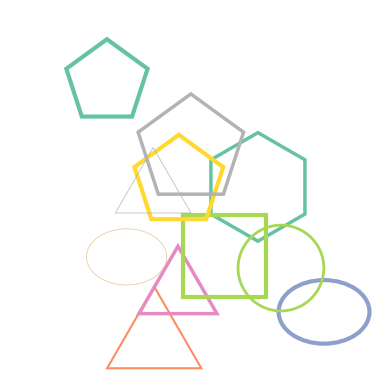[{"shape": "hexagon", "thickness": 2.5, "radius": 0.7, "center": [0.67, 0.514]}, {"shape": "pentagon", "thickness": 3, "radius": 0.56, "center": [0.278, 0.787]}, {"shape": "triangle", "thickness": 1.5, "radius": 0.71, "center": [0.401, 0.114]}, {"shape": "oval", "thickness": 3, "radius": 0.59, "center": [0.842, 0.19]}, {"shape": "triangle", "thickness": 2.5, "radius": 0.58, "center": [0.462, 0.244]}, {"shape": "circle", "thickness": 2, "radius": 0.56, "center": [0.73, 0.304]}, {"shape": "square", "thickness": 3, "radius": 0.53, "center": [0.583, 0.336]}, {"shape": "pentagon", "thickness": 3, "radius": 0.61, "center": [0.464, 0.529]}, {"shape": "oval", "thickness": 0.5, "radius": 0.52, "center": [0.329, 0.333]}, {"shape": "triangle", "thickness": 0.5, "radius": 0.57, "center": [0.398, 0.503]}, {"shape": "pentagon", "thickness": 2.5, "radius": 0.72, "center": [0.496, 0.612]}]